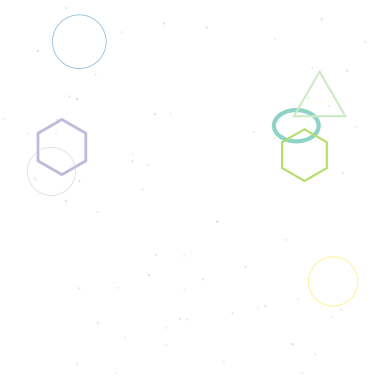[{"shape": "oval", "thickness": 3, "radius": 0.29, "center": [0.77, 0.674]}, {"shape": "hexagon", "thickness": 2, "radius": 0.36, "center": [0.161, 0.618]}, {"shape": "circle", "thickness": 0.5, "radius": 0.35, "center": [0.206, 0.892]}, {"shape": "hexagon", "thickness": 1.5, "radius": 0.34, "center": [0.791, 0.597]}, {"shape": "circle", "thickness": 0.5, "radius": 0.31, "center": [0.133, 0.555]}, {"shape": "triangle", "thickness": 1.5, "radius": 0.39, "center": [0.83, 0.737]}, {"shape": "circle", "thickness": 0.5, "radius": 0.32, "center": [0.865, 0.269]}]